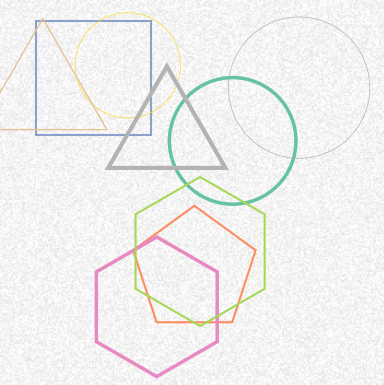[{"shape": "circle", "thickness": 2.5, "radius": 0.82, "center": [0.604, 0.634]}, {"shape": "pentagon", "thickness": 1.5, "radius": 0.84, "center": [0.505, 0.298]}, {"shape": "square", "thickness": 1.5, "radius": 0.74, "center": [0.243, 0.797]}, {"shape": "hexagon", "thickness": 2.5, "radius": 0.91, "center": [0.407, 0.203]}, {"shape": "hexagon", "thickness": 1.5, "radius": 0.97, "center": [0.52, 0.347]}, {"shape": "circle", "thickness": 0.5, "radius": 0.68, "center": [0.332, 0.83]}, {"shape": "triangle", "thickness": 1, "radius": 0.96, "center": [0.111, 0.759]}, {"shape": "circle", "thickness": 0.5, "radius": 0.92, "center": [0.777, 0.772]}, {"shape": "triangle", "thickness": 3, "radius": 0.88, "center": [0.433, 0.652]}]